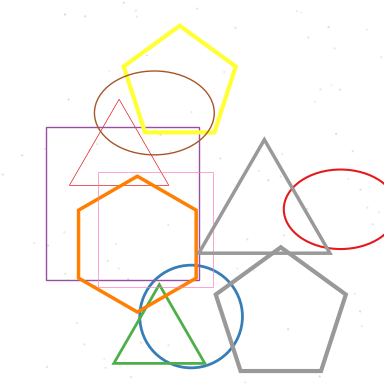[{"shape": "oval", "thickness": 1.5, "radius": 0.74, "center": [0.885, 0.456]}, {"shape": "triangle", "thickness": 0.5, "radius": 0.75, "center": [0.309, 0.593]}, {"shape": "circle", "thickness": 2, "radius": 0.67, "center": [0.496, 0.178]}, {"shape": "triangle", "thickness": 2, "radius": 0.68, "center": [0.414, 0.124]}, {"shape": "square", "thickness": 1, "radius": 0.99, "center": [0.318, 0.472]}, {"shape": "hexagon", "thickness": 2.5, "radius": 0.88, "center": [0.357, 0.366]}, {"shape": "pentagon", "thickness": 3, "radius": 0.77, "center": [0.467, 0.78]}, {"shape": "oval", "thickness": 1, "radius": 0.78, "center": [0.401, 0.707]}, {"shape": "square", "thickness": 0.5, "radius": 0.75, "center": [0.403, 0.405]}, {"shape": "triangle", "thickness": 2.5, "radius": 0.98, "center": [0.687, 0.441]}, {"shape": "pentagon", "thickness": 3, "radius": 0.89, "center": [0.729, 0.18]}]